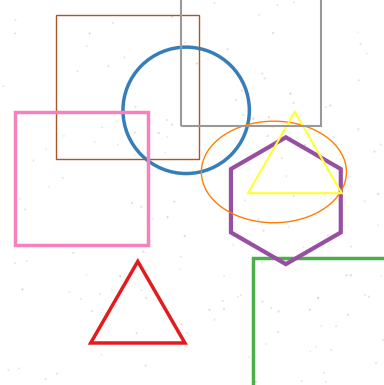[{"shape": "triangle", "thickness": 2.5, "radius": 0.71, "center": [0.358, 0.18]}, {"shape": "circle", "thickness": 2.5, "radius": 0.82, "center": [0.484, 0.713]}, {"shape": "square", "thickness": 2.5, "radius": 0.87, "center": [0.831, 0.155]}, {"shape": "hexagon", "thickness": 3, "radius": 0.82, "center": [0.742, 0.479]}, {"shape": "oval", "thickness": 1, "radius": 0.94, "center": [0.711, 0.553]}, {"shape": "triangle", "thickness": 1.5, "radius": 0.7, "center": [0.766, 0.569]}, {"shape": "square", "thickness": 1, "radius": 0.93, "center": [0.332, 0.774]}, {"shape": "square", "thickness": 2.5, "radius": 0.86, "center": [0.211, 0.537]}, {"shape": "square", "thickness": 1.5, "radius": 0.91, "center": [0.652, 0.856]}]